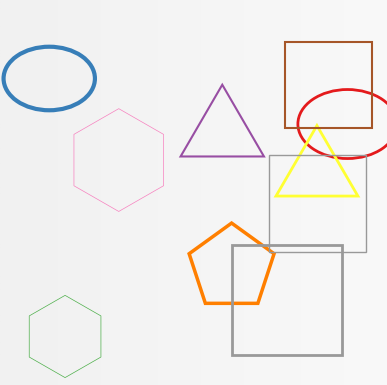[{"shape": "oval", "thickness": 2, "radius": 0.64, "center": [0.897, 0.678]}, {"shape": "oval", "thickness": 3, "radius": 0.59, "center": [0.127, 0.796]}, {"shape": "hexagon", "thickness": 0.5, "radius": 0.53, "center": [0.168, 0.126]}, {"shape": "triangle", "thickness": 1.5, "radius": 0.62, "center": [0.574, 0.656]}, {"shape": "pentagon", "thickness": 2.5, "radius": 0.58, "center": [0.598, 0.305]}, {"shape": "triangle", "thickness": 2, "radius": 0.61, "center": [0.818, 0.552]}, {"shape": "square", "thickness": 1.5, "radius": 0.56, "center": [0.847, 0.78]}, {"shape": "hexagon", "thickness": 0.5, "radius": 0.67, "center": [0.306, 0.584]}, {"shape": "square", "thickness": 1, "radius": 0.63, "center": [0.819, 0.471]}, {"shape": "square", "thickness": 2, "radius": 0.71, "center": [0.741, 0.221]}]